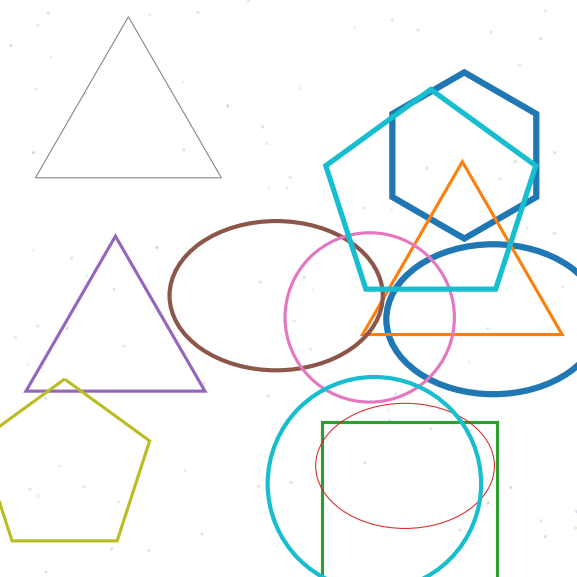[{"shape": "hexagon", "thickness": 3, "radius": 0.72, "center": [0.804, 0.73]}, {"shape": "oval", "thickness": 3, "radius": 0.93, "center": [0.854, 0.446]}, {"shape": "triangle", "thickness": 1.5, "radius": 1.0, "center": [0.801, 0.52]}, {"shape": "square", "thickness": 1.5, "radius": 0.76, "center": [0.709, 0.117]}, {"shape": "oval", "thickness": 0.5, "radius": 0.77, "center": [0.701, 0.192]}, {"shape": "triangle", "thickness": 1.5, "radius": 0.89, "center": [0.2, 0.411]}, {"shape": "oval", "thickness": 2, "radius": 0.92, "center": [0.478, 0.487]}, {"shape": "circle", "thickness": 1.5, "radius": 0.73, "center": [0.64, 0.449]}, {"shape": "triangle", "thickness": 0.5, "radius": 0.93, "center": [0.222, 0.784]}, {"shape": "pentagon", "thickness": 1.5, "radius": 0.77, "center": [0.112, 0.188]}, {"shape": "circle", "thickness": 2, "radius": 0.92, "center": [0.648, 0.162]}, {"shape": "pentagon", "thickness": 2.5, "radius": 0.96, "center": [0.746, 0.653]}]